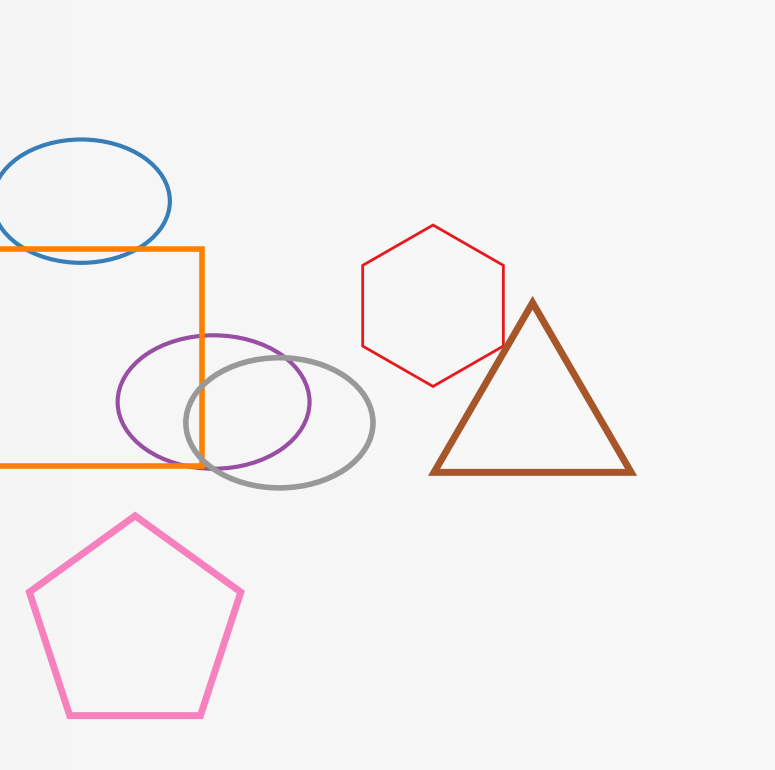[{"shape": "hexagon", "thickness": 1, "radius": 0.52, "center": [0.559, 0.603]}, {"shape": "oval", "thickness": 1.5, "radius": 0.57, "center": [0.105, 0.739]}, {"shape": "oval", "thickness": 1.5, "radius": 0.62, "center": [0.276, 0.478]}, {"shape": "square", "thickness": 2, "radius": 0.71, "center": [0.12, 0.536]}, {"shape": "triangle", "thickness": 2.5, "radius": 0.73, "center": [0.687, 0.46]}, {"shape": "pentagon", "thickness": 2.5, "radius": 0.72, "center": [0.174, 0.187]}, {"shape": "oval", "thickness": 2, "radius": 0.6, "center": [0.361, 0.451]}]